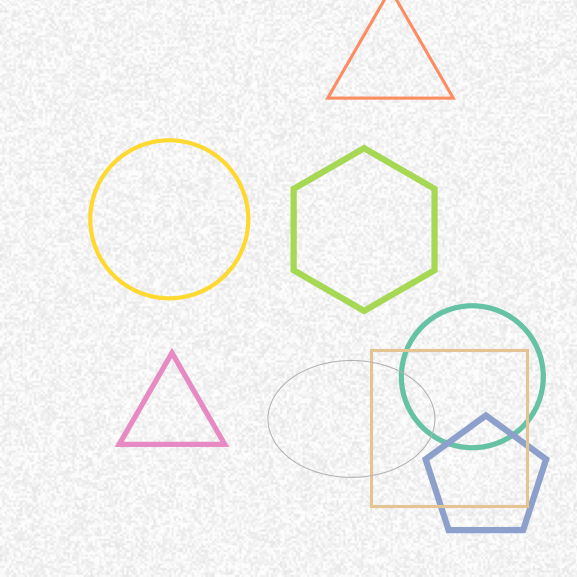[{"shape": "circle", "thickness": 2.5, "radius": 0.61, "center": [0.818, 0.347]}, {"shape": "triangle", "thickness": 1.5, "radius": 0.63, "center": [0.676, 0.892]}, {"shape": "pentagon", "thickness": 3, "radius": 0.55, "center": [0.841, 0.17]}, {"shape": "triangle", "thickness": 2.5, "radius": 0.53, "center": [0.298, 0.282]}, {"shape": "hexagon", "thickness": 3, "radius": 0.7, "center": [0.63, 0.602]}, {"shape": "circle", "thickness": 2, "radius": 0.68, "center": [0.293, 0.619]}, {"shape": "square", "thickness": 1.5, "radius": 0.68, "center": [0.778, 0.258]}, {"shape": "oval", "thickness": 0.5, "radius": 0.72, "center": [0.609, 0.274]}]